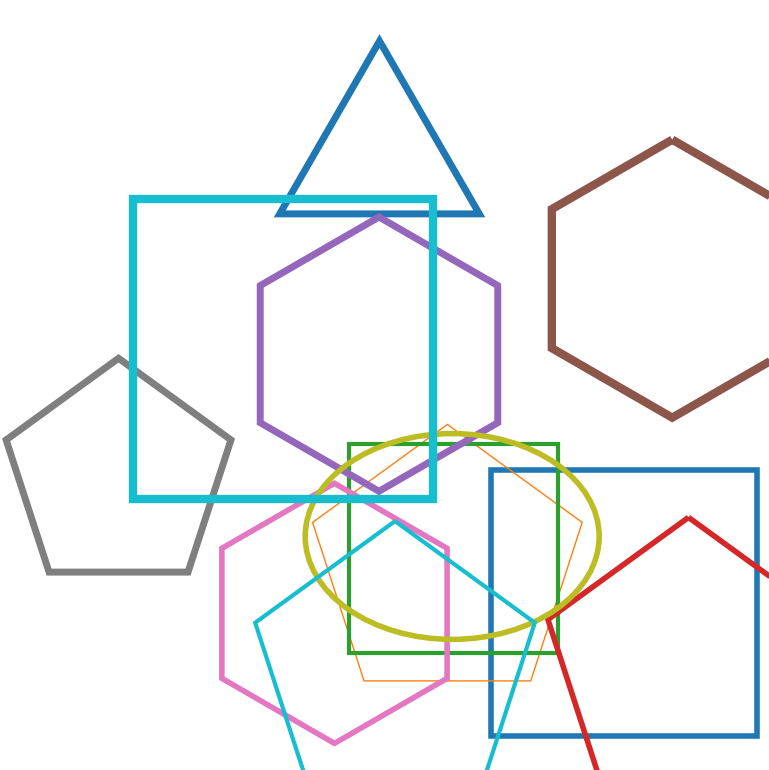[{"shape": "square", "thickness": 2, "radius": 0.86, "center": [0.81, 0.216]}, {"shape": "triangle", "thickness": 2.5, "radius": 0.75, "center": [0.493, 0.797]}, {"shape": "pentagon", "thickness": 0.5, "radius": 0.92, "center": [0.581, 0.265]}, {"shape": "square", "thickness": 1.5, "radius": 0.68, "center": [0.59, 0.288]}, {"shape": "pentagon", "thickness": 2, "radius": 0.96, "center": [0.894, 0.136]}, {"shape": "hexagon", "thickness": 2.5, "radius": 0.89, "center": [0.492, 0.54]}, {"shape": "hexagon", "thickness": 3, "radius": 0.9, "center": [0.873, 0.638]}, {"shape": "hexagon", "thickness": 2, "radius": 0.84, "center": [0.434, 0.203]}, {"shape": "pentagon", "thickness": 2.5, "radius": 0.77, "center": [0.154, 0.381]}, {"shape": "oval", "thickness": 2, "radius": 0.95, "center": [0.587, 0.303]}, {"shape": "pentagon", "thickness": 1.5, "radius": 0.95, "center": [0.513, 0.132]}, {"shape": "square", "thickness": 3, "radius": 0.97, "center": [0.368, 0.546]}]